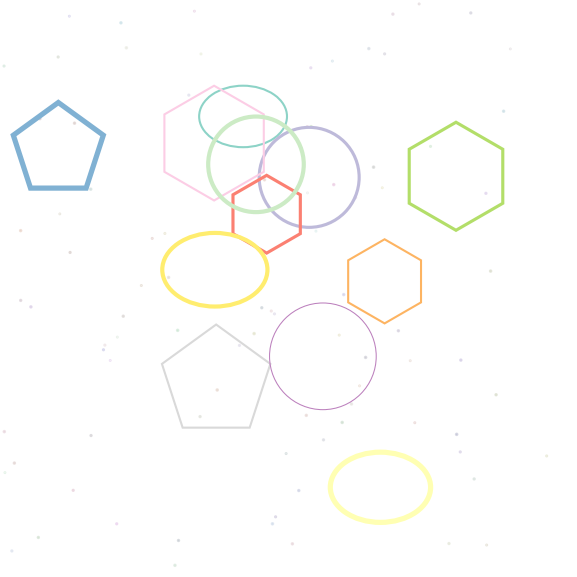[{"shape": "oval", "thickness": 1, "radius": 0.38, "center": [0.421, 0.797]}, {"shape": "oval", "thickness": 2.5, "radius": 0.43, "center": [0.659, 0.155]}, {"shape": "circle", "thickness": 1.5, "radius": 0.43, "center": [0.535, 0.692]}, {"shape": "hexagon", "thickness": 1.5, "radius": 0.34, "center": [0.462, 0.628]}, {"shape": "pentagon", "thickness": 2.5, "radius": 0.41, "center": [0.101, 0.74]}, {"shape": "hexagon", "thickness": 1, "radius": 0.36, "center": [0.666, 0.512]}, {"shape": "hexagon", "thickness": 1.5, "radius": 0.47, "center": [0.79, 0.694]}, {"shape": "hexagon", "thickness": 1, "radius": 0.5, "center": [0.371, 0.751]}, {"shape": "pentagon", "thickness": 1, "radius": 0.49, "center": [0.374, 0.338]}, {"shape": "circle", "thickness": 0.5, "radius": 0.46, "center": [0.559, 0.382]}, {"shape": "circle", "thickness": 2, "radius": 0.41, "center": [0.443, 0.715]}, {"shape": "oval", "thickness": 2, "radius": 0.46, "center": [0.372, 0.532]}]